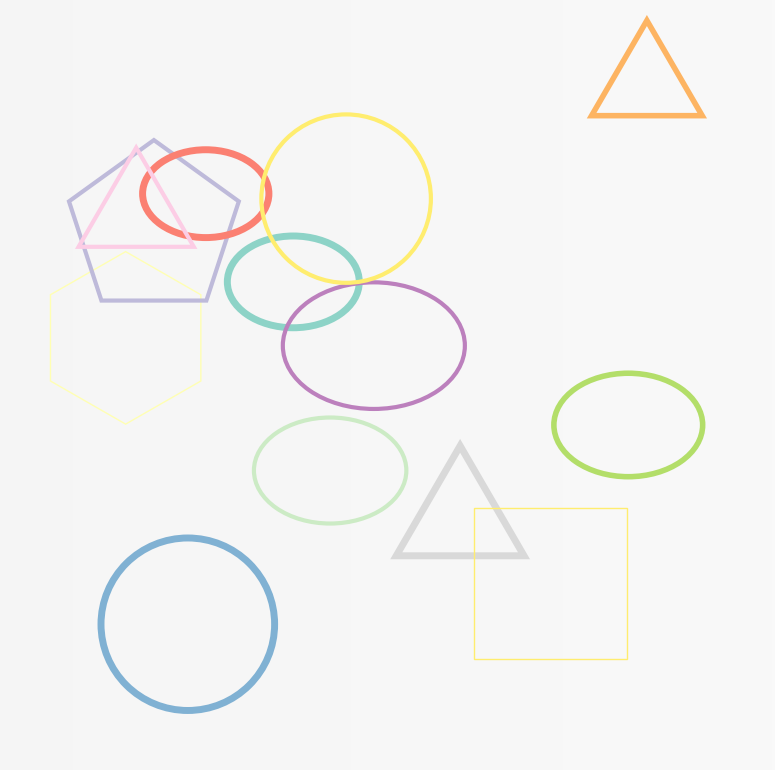[{"shape": "oval", "thickness": 2.5, "radius": 0.43, "center": [0.378, 0.634]}, {"shape": "hexagon", "thickness": 0.5, "radius": 0.56, "center": [0.162, 0.561]}, {"shape": "pentagon", "thickness": 1.5, "radius": 0.58, "center": [0.199, 0.703]}, {"shape": "oval", "thickness": 2.5, "radius": 0.41, "center": [0.265, 0.748]}, {"shape": "circle", "thickness": 2.5, "radius": 0.56, "center": [0.242, 0.189]}, {"shape": "triangle", "thickness": 2, "radius": 0.41, "center": [0.835, 0.891]}, {"shape": "oval", "thickness": 2, "radius": 0.48, "center": [0.811, 0.448]}, {"shape": "triangle", "thickness": 1.5, "radius": 0.43, "center": [0.176, 0.722]}, {"shape": "triangle", "thickness": 2.5, "radius": 0.48, "center": [0.594, 0.326]}, {"shape": "oval", "thickness": 1.5, "radius": 0.59, "center": [0.482, 0.551]}, {"shape": "oval", "thickness": 1.5, "radius": 0.49, "center": [0.426, 0.389]}, {"shape": "circle", "thickness": 1.5, "radius": 0.55, "center": [0.447, 0.742]}, {"shape": "square", "thickness": 0.5, "radius": 0.49, "center": [0.71, 0.242]}]